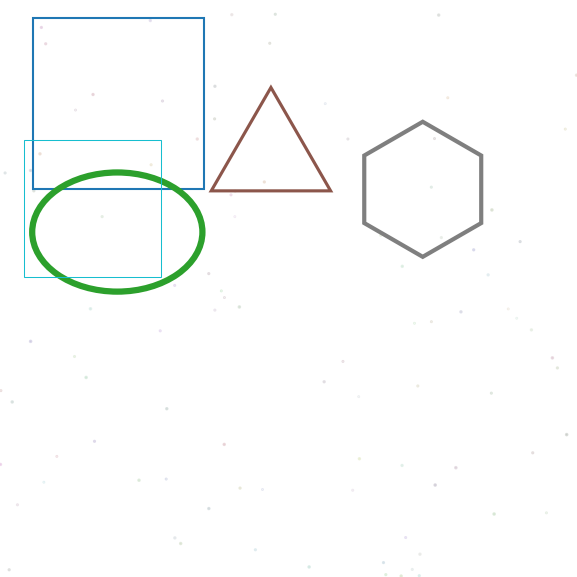[{"shape": "square", "thickness": 1, "radius": 0.74, "center": [0.205, 0.82]}, {"shape": "oval", "thickness": 3, "radius": 0.74, "center": [0.203, 0.597]}, {"shape": "triangle", "thickness": 1.5, "radius": 0.6, "center": [0.469, 0.728]}, {"shape": "hexagon", "thickness": 2, "radius": 0.58, "center": [0.732, 0.671]}, {"shape": "square", "thickness": 0.5, "radius": 0.59, "center": [0.159, 0.639]}]